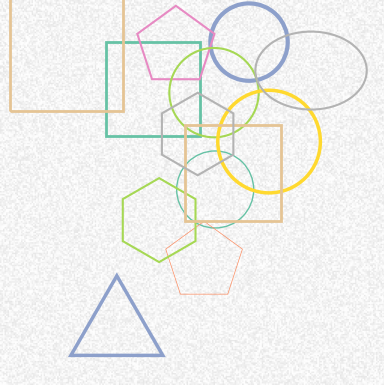[{"shape": "circle", "thickness": 1, "radius": 0.5, "center": [0.559, 0.508]}, {"shape": "square", "thickness": 2, "radius": 0.61, "center": [0.397, 0.769]}, {"shape": "pentagon", "thickness": 0.5, "radius": 0.52, "center": [0.53, 0.321]}, {"shape": "triangle", "thickness": 2.5, "radius": 0.69, "center": [0.303, 0.146]}, {"shape": "circle", "thickness": 3, "radius": 0.5, "center": [0.647, 0.891]}, {"shape": "pentagon", "thickness": 1.5, "radius": 0.53, "center": [0.457, 0.88]}, {"shape": "circle", "thickness": 1.5, "radius": 0.58, "center": [0.556, 0.759]}, {"shape": "hexagon", "thickness": 1.5, "radius": 0.55, "center": [0.413, 0.428]}, {"shape": "circle", "thickness": 2.5, "radius": 0.67, "center": [0.699, 0.632]}, {"shape": "square", "thickness": 2, "radius": 0.62, "center": [0.605, 0.55]}, {"shape": "square", "thickness": 2, "radius": 0.73, "center": [0.173, 0.858]}, {"shape": "hexagon", "thickness": 1.5, "radius": 0.54, "center": [0.513, 0.652]}, {"shape": "oval", "thickness": 1.5, "radius": 0.72, "center": [0.808, 0.817]}]